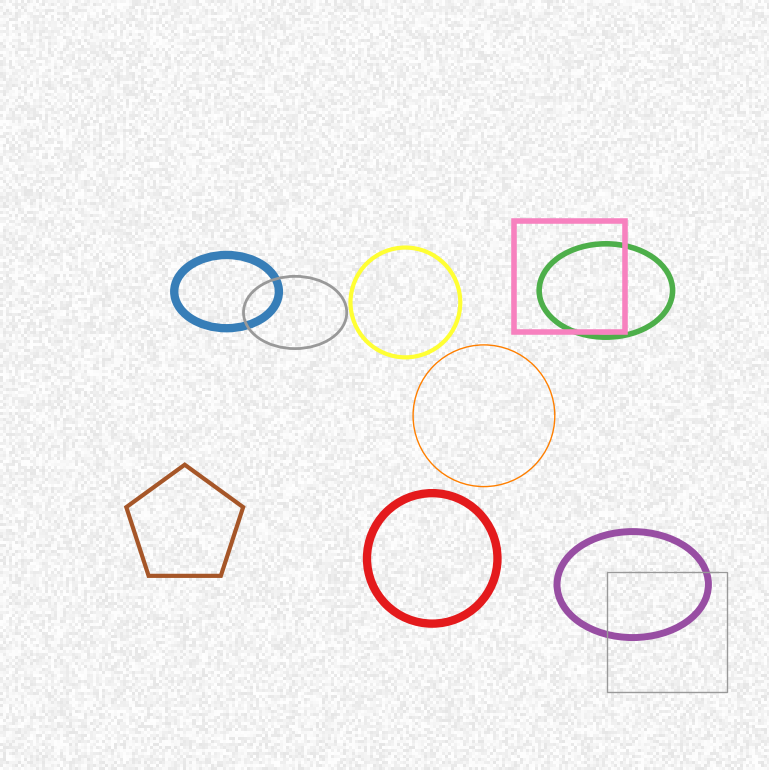[{"shape": "circle", "thickness": 3, "radius": 0.42, "center": [0.561, 0.275]}, {"shape": "oval", "thickness": 3, "radius": 0.34, "center": [0.294, 0.621]}, {"shape": "oval", "thickness": 2, "radius": 0.43, "center": [0.787, 0.623]}, {"shape": "oval", "thickness": 2.5, "radius": 0.49, "center": [0.822, 0.241]}, {"shape": "circle", "thickness": 0.5, "radius": 0.46, "center": [0.628, 0.46]}, {"shape": "circle", "thickness": 1.5, "radius": 0.36, "center": [0.526, 0.607]}, {"shape": "pentagon", "thickness": 1.5, "radius": 0.4, "center": [0.24, 0.317]}, {"shape": "square", "thickness": 2, "radius": 0.36, "center": [0.74, 0.641]}, {"shape": "square", "thickness": 0.5, "radius": 0.39, "center": [0.867, 0.179]}, {"shape": "oval", "thickness": 1, "radius": 0.34, "center": [0.383, 0.594]}]